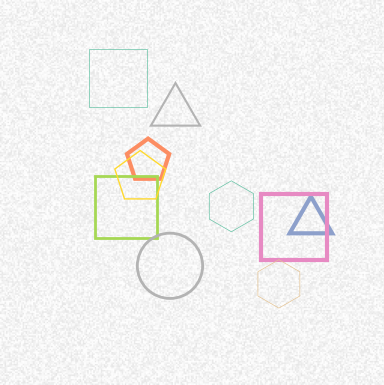[{"shape": "square", "thickness": 0.5, "radius": 0.37, "center": [0.307, 0.798]}, {"shape": "hexagon", "thickness": 0.5, "radius": 0.33, "center": [0.601, 0.464]}, {"shape": "pentagon", "thickness": 3, "radius": 0.29, "center": [0.385, 0.582]}, {"shape": "triangle", "thickness": 3, "radius": 0.32, "center": [0.808, 0.426]}, {"shape": "square", "thickness": 3, "radius": 0.43, "center": [0.764, 0.41]}, {"shape": "square", "thickness": 2, "radius": 0.4, "center": [0.326, 0.463]}, {"shape": "pentagon", "thickness": 1, "radius": 0.35, "center": [0.364, 0.54]}, {"shape": "hexagon", "thickness": 0.5, "radius": 0.31, "center": [0.724, 0.263]}, {"shape": "circle", "thickness": 2, "radius": 0.42, "center": [0.441, 0.31]}, {"shape": "triangle", "thickness": 1.5, "radius": 0.37, "center": [0.456, 0.711]}]